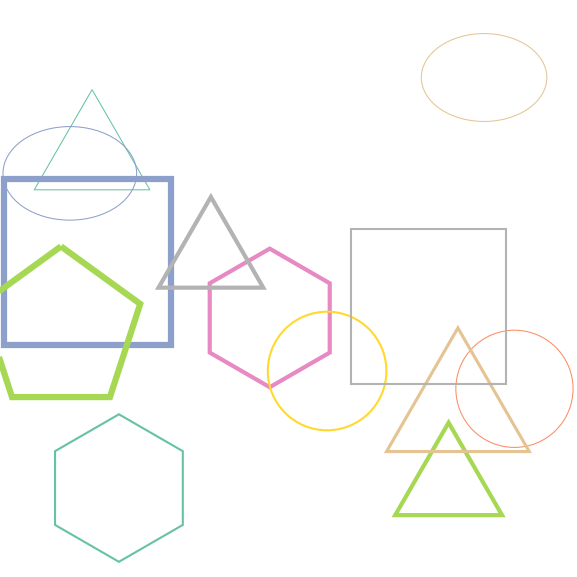[{"shape": "hexagon", "thickness": 1, "radius": 0.64, "center": [0.206, 0.154]}, {"shape": "triangle", "thickness": 0.5, "radius": 0.58, "center": [0.159, 0.728]}, {"shape": "circle", "thickness": 0.5, "radius": 0.51, "center": [0.891, 0.326]}, {"shape": "square", "thickness": 3, "radius": 0.72, "center": [0.152, 0.546]}, {"shape": "oval", "thickness": 0.5, "radius": 0.58, "center": [0.121, 0.699]}, {"shape": "hexagon", "thickness": 2, "radius": 0.6, "center": [0.467, 0.449]}, {"shape": "triangle", "thickness": 2, "radius": 0.53, "center": [0.777, 0.161]}, {"shape": "pentagon", "thickness": 3, "radius": 0.72, "center": [0.106, 0.428]}, {"shape": "circle", "thickness": 1, "radius": 0.51, "center": [0.566, 0.357]}, {"shape": "oval", "thickness": 0.5, "radius": 0.54, "center": [0.838, 0.865]}, {"shape": "triangle", "thickness": 1.5, "radius": 0.71, "center": [0.793, 0.289]}, {"shape": "triangle", "thickness": 2, "radius": 0.52, "center": [0.365, 0.553]}, {"shape": "square", "thickness": 1, "radius": 0.67, "center": [0.743, 0.469]}]